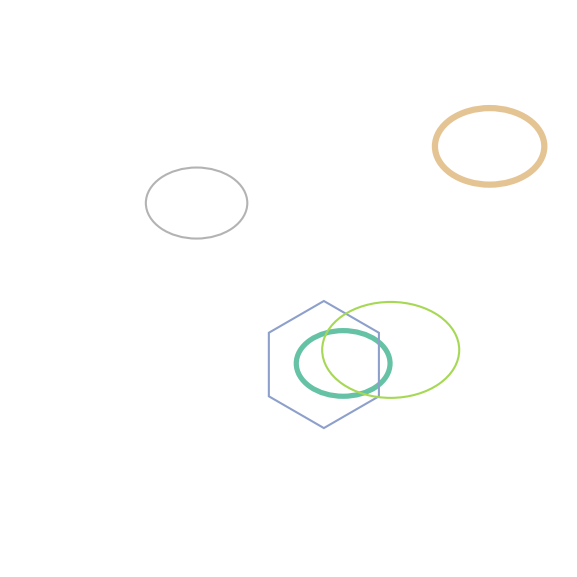[{"shape": "oval", "thickness": 2.5, "radius": 0.41, "center": [0.594, 0.37]}, {"shape": "hexagon", "thickness": 1, "radius": 0.55, "center": [0.561, 0.368]}, {"shape": "oval", "thickness": 1, "radius": 0.59, "center": [0.677, 0.393]}, {"shape": "oval", "thickness": 3, "radius": 0.47, "center": [0.848, 0.746]}, {"shape": "oval", "thickness": 1, "radius": 0.44, "center": [0.34, 0.648]}]